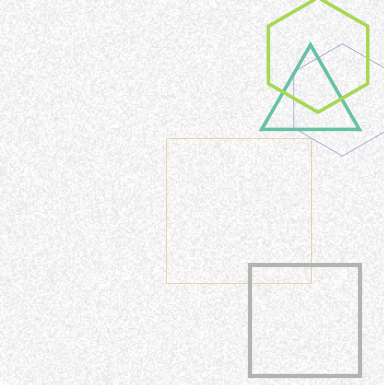[{"shape": "triangle", "thickness": 2.5, "radius": 0.73, "center": [0.806, 0.737]}, {"shape": "hexagon", "thickness": 0.5, "radius": 0.73, "center": [0.889, 0.74]}, {"shape": "hexagon", "thickness": 2.5, "radius": 0.74, "center": [0.826, 0.857]}, {"shape": "square", "thickness": 0.5, "radius": 0.94, "center": [0.621, 0.454]}, {"shape": "square", "thickness": 3, "radius": 0.72, "center": [0.792, 0.167]}]